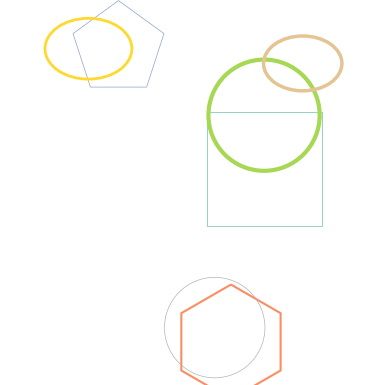[{"shape": "square", "thickness": 0.5, "radius": 0.74, "center": [0.687, 0.562]}, {"shape": "hexagon", "thickness": 1.5, "radius": 0.74, "center": [0.6, 0.112]}, {"shape": "pentagon", "thickness": 0.5, "radius": 0.62, "center": [0.308, 0.874]}, {"shape": "circle", "thickness": 3, "radius": 0.72, "center": [0.686, 0.701]}, {"shape": "oval", "thickness": 2, "radius": 0.56, "center": [0.23, 0.873]}, {"shape": "oval", "thickness": 2.5, "radius": 0.51, "center": [0.786, 0.835]}, {"shape": "circle", "thickness": 0.5, "radius": 0.65, "center": [0.558, 0.149]}]